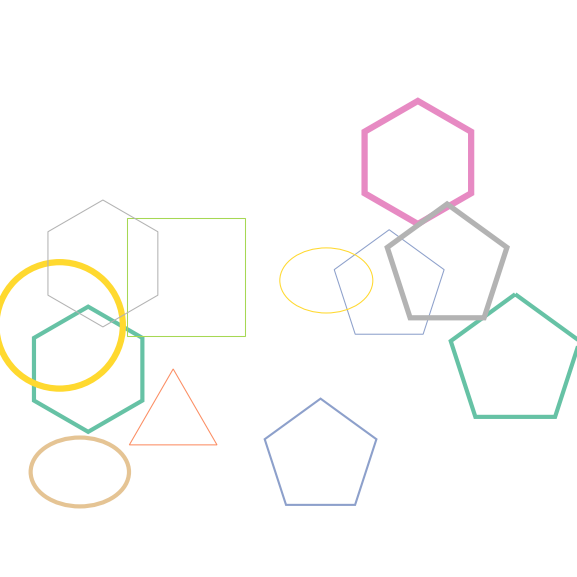[{"shape": "hexagon", "thickness": 2, "radius": 0.54, "center": [0.153, 0.36]}, {"shape": "pentagon", "thickness": 2, "radius": 0.59, "center": [0.892, 0.372]}, {"shape": "triangle", "thickness": 0.5, "radius": 0.44, "center": [0.3, 0.273]}, {"shape": "pentagon", "thickness": 0.5, "radius": 0.5, "center": [0.674, 0.501]}, {"shape": "pentagon", "thickness": 1, "radius": 0.51, "center": [0.555, 0.207]}, {"shape": "hexagon", "thickness": 3, "radius": 0.53, "center": [0.724, 0.718]}, {"shape": "square", "thickness": 0.5, "radius": 0.51, "center": [0.322, 0.52]}, {"shape": "circle", "thickness": 3, "radius": 0.55, "center": [0.103, 0.436]}, {"shape": "oval", "thickness": 0.5, "radius": 0.4, "center": [0.565, 0.514]}, {"shape": "oval", "thickness": 2, "radius": 0.43, "center": [0.138, 0.182]}, {"shape": "pentagon", "thickness": 2.5, "radius": 0.54, "center": [0.774, 0.537]}, {"shape": "hexagon", "thickness": 0.5, "radius": 0.55, "center": [0.178, 0.543]}]